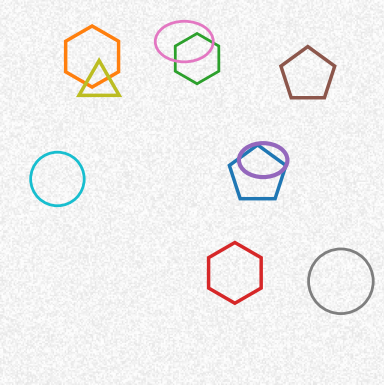[{"shape": "pentagon", "thickness": 2.5, "radius": 0.39, "center": [0.669, 0.546]}, {"shape": "hexagon", "thickness": 2.5, "radius": 0.4, "center": [0.239, 0.853]}, {"shape": "hexagon", "thickness": 2, "radius": 0.33, "center": [0.512, 0.848]}, {"shape": "hexagon", "thickness": 2.5, "radius": 0.39, "center": [0.61, 0.291]}, {"shape": "oval", "thickness": 3, "radius": 0.31, "center": [0.684, 0.584]}, {"shape": "pentagon", "thickness": 2.5, "radius": 0.37, "center": [0.8, 0.806]}, {"shape": "oval", "thickness": 2, "radius": 0.38, "center": [0.479, 0.892]}, {"shape": "circle", "thickness": 2, "radius": 0.42, "center": [0.885, 0.269]}, {"shape": "triangle", "thickness": 2.5, "radius": 0.3, "center": [0.257, 0.782]}, {"shape": "circle", "thickness": 2, "radius": 0.35, "center": [0.149, 0.535]}]